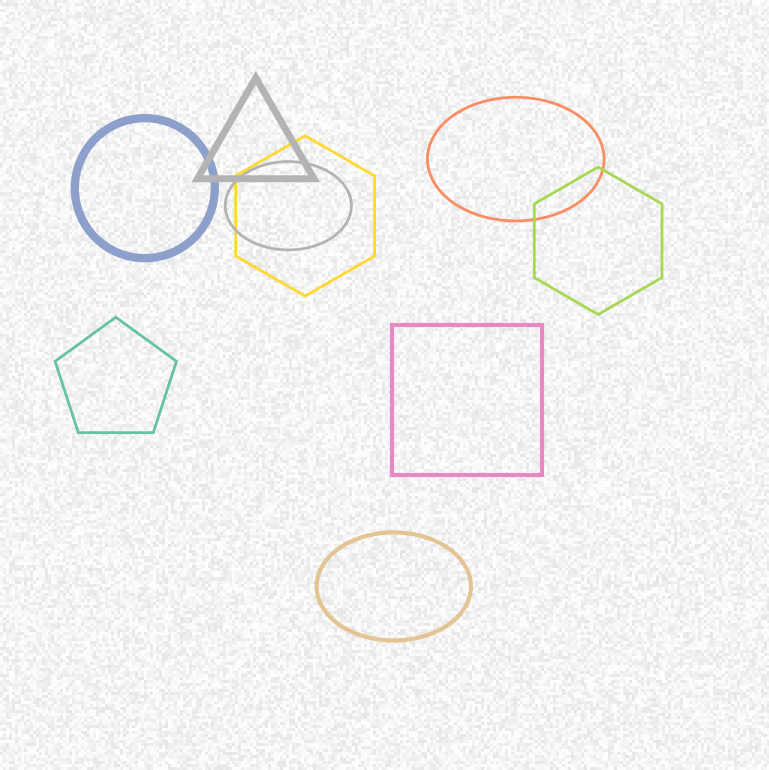[{"shape": "pentagon", "thickness": 1, "radius": 0.41, "center": [0.15, 0.505]}, {"shape": "oval", "thickness": 1, "radius": 0.57, "center": [0.67, 0.793]}, {"shape": "circle", "thickness": 3, "radius": 0.45, "center": [0.188, 0.756]}, {"shape": "square", "thickness": 1.5, "radius": 0.49, "center": [0.606, 0.481]}, {"shape": "hexagon", "thickness": 1, "radius": 0.48, "center": [0.777, 0.687]}, {"shape": "hexagon", "thickness": 1, "radius": 0.52, "center": [0.396, 0.72]}, {"shape": "oval", "thickness": 1.5, "radius": 0.5, "center": [0.511, 0.238]}, {"shape": "oval", "thickness": 1, "radius": 0.41, "center": [0.374, 0.733]}, {"shape": "triangle", "thickness": 2.5, "radius": 0.44, "center": [0.332, 0.812]}]